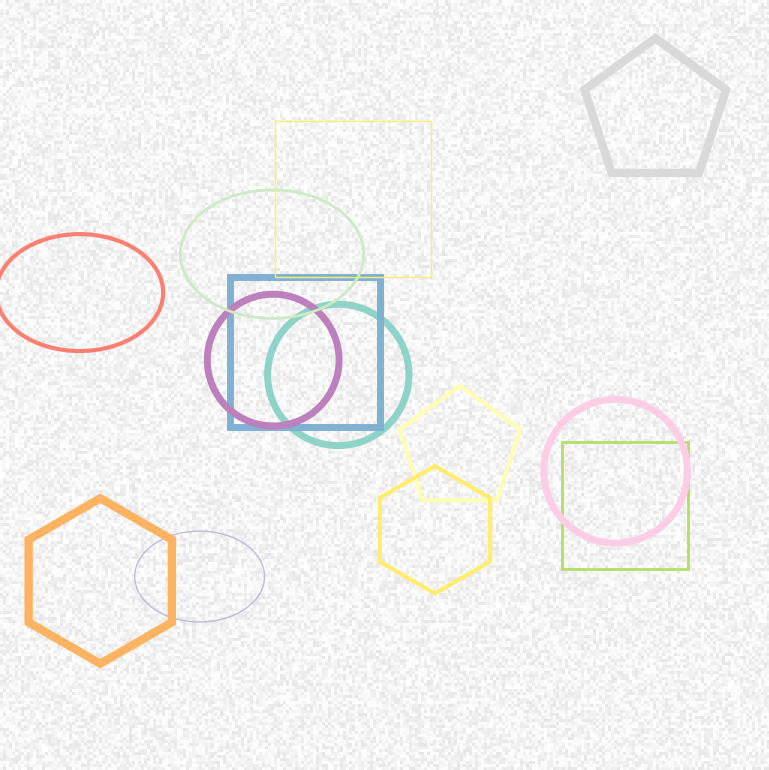[{"shape": "circle", "thickness": 2.5, "radius": 0.46, "center": [0.439, 0.513]}, {"shape": "pentagon", "thickness": 1.5, "radius": 0.41, "center": [0.597, 0.417]}, {"shape": "oval", "thickness": 0.5, "radius": 0.42, "center": [0.259, 0.251]}, {"shape": "oval", "thickness": 1.5, "radius": 0.54, "center": [0.103, 0.62]}, {"shape": "square", "thickness": 2.5, "radius": 0.49, "center": [0.396, 0.543]}, {"shape": "hexagon", "thickness": 3, "radius": 0.54, "center": [0.13, 0.245]}, {"shape": "square", "thickness": 1, "radius": 0.41, "center": [0.812, 0.343]}, {"shape": "circle", "thickness": 2.5, "radius": 0.47, "center": [0.8, 0.388]}, {"shape": "pentagon", "thickness": 3, "radius": 0.48, "center": [0.851, 0.854]}, {"shape": "circle", "thickness": 2.5, "radius": 0.43, "center": [0.355, 0.532]}, {"shape": "oval", "thickness": 1, "radius": 0.6, "center": [0.353, 0.67]}, {"shape": "square", "thickness": 0.5, "radius": 0.51, "center": [0.458, 0.742]}, {"shape": "hexagon", "thickness": 1.5, "radius": 0.41, "center": [0.565, 0.312]}]